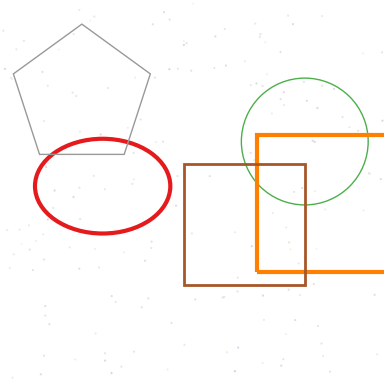[{"shape": "oval", "thickness": 3, "radius": 0.88, "center": [0.267, 0.517]}, {"shape": "circle", "thickness": 1, "radius": 0.82, "center": [0.792, 0.632]}, {"shape": "square", "thickness": 3, "radius": 0.89, "center": [0.846, 0.472]}, {"shape": "square", "thickness": 2, "radius": 0.79, "center": [0.635, 0.418]}, {"shape": "pentagon", "thickness": 1, "radius": 0.94, "center": [0.213, 0.75]}]